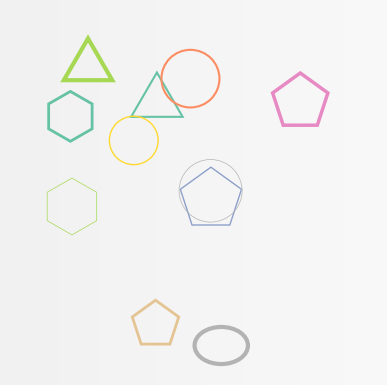[{"shape": "hexagon", "thickness": 2, "radius": 0.32, "center": [0.182, 0.698]}, {"shape": "triangle", "thickness": 1.5, "radius": 0.38, "center": [0.405, 0.735]}, {"shape": "circle", "thickness": 1.5, "radius": 0.37, "center": [0.491, 0.796]}, {"shape": "pentagon", "thickness": 1, "radius": 0.41, "center": [0.544, 0.483]}, {"shape": "pentagon", "thickness": 2.5, "radius": 0.37, "center": [0.775, 0.735]}, {"shape": "hexagon", "thickness": 0.5, "radius": 0.37, "center": [0.186, 0.464]}, {"shape": "triangle", "thickness": 3, "radius": 0.36, "center": [0.227, 0.828]}, {"shape": "circle", "thickness": 1, "radius": 0.31, "center": [0.345, 0.635]}, {"shape": "pentagon", "thickness": 2, "radius": 0.32, "center": [0.401, 0.157]}, {"shape": "circle", "thickness": 0.5, "radius": 0.41, "center": [0.543, 0.504]}, {"shape": "oval", "thickness": 3, "radius": 0.34, "center": [0.571, 0.103]}]